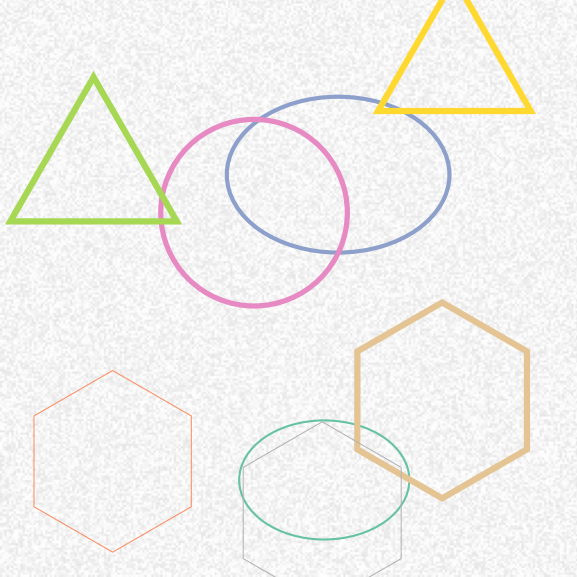[{"shape": "oval", "thickness": 1, "radius": 0.74, "center": [0.561, 0.168]}, {"shape": "hexagon", "thickness": 0.5, "radius": 0.79, "center": [0.195, 0.2]}, {"shape": "oval", "thickness": 2, "radius": 0.96, "center": [0.585, 0.697]}, {"shape": "circle", "thickness": 2.5, "radius": 0.81, "center": [0.44, 0.631]}, {"shape": "triangle", "thickness": 3, "radius": 0.83, "center": [0.162, 0.699]}, {"shape": "triangle", "thickness": 3, "radius": 0.76, "center": [0.787, 0.883]}, {"shape": "hexagon", "thickness": 3, "radius": 0.85, "center": [0.766, 0.306]}, {"shape": "hexagon", "thickness": 0.5, "radius": 0.79, "center": [0.558, 0.111]}]